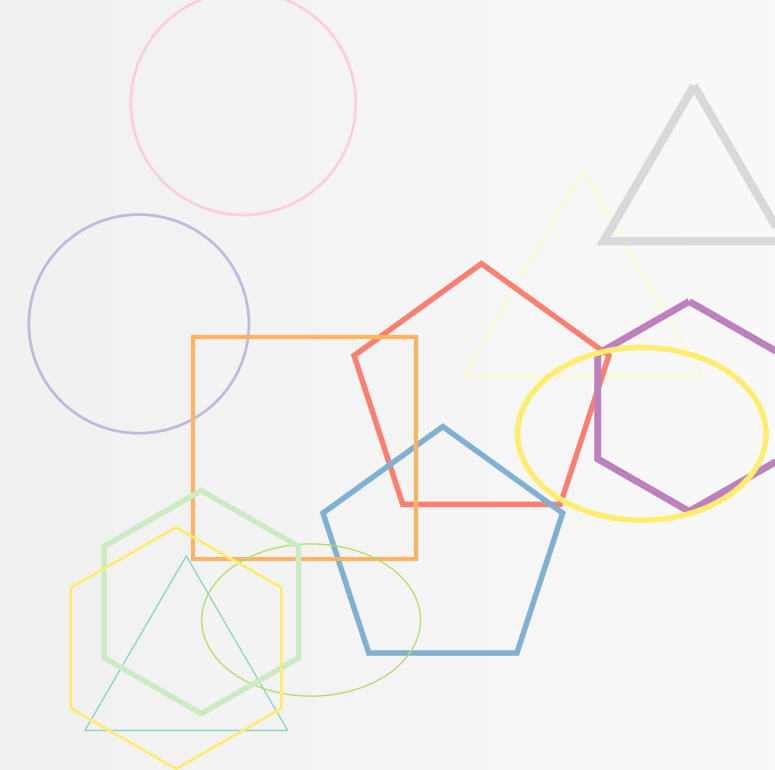[{"shape": "triangle", "thickness": 0.5, "radius": 0.76, "center": [0.24, 0.127]}, {"shape": "triangle", "thickness": 0.5, "radius": 0.89, "center": [0.752, 0.6]}, {"shape": "circle", "thickness": 1, "radius": 0.71, "center": [0.179, 0.579]}, {"shape": "pentagon", "thickness": 2, "radius": 0.86, "center": [0.621, 0.485]}, {"shape": "pentagon", "thickness": 2, "radius": 0.81, "center": [0.571, 0.283]}, {"shape": "square", "thickness": 1.5, "radius": 0.72, "center": [0.393, 0.418]}, {"shape": "oval", "thickness": 0.5, "radius": 0.71, "center": [0.401, 0.195]}, {"shape": "circle", "thickness": 1, "radius": 0.73, "center": [0.314, 0.866]}, {"shape": "triangle", "thickness": 3, "radius": 0.67, "center": [0.895, 0.754]}, {"shape": "hexagon", "thickness": 2.5, "radius": 0.68, "center": [0.889, 0.472]}, {"shape": "hexagon", "thickness": 2, "radius": 0.72, "center": [0.26, 0.218]}, {"shape": "hexagon", "thickness": 1, "radius": 0.78, "center": [0.227, 0.158]}, {"shape": "oval", "thickness": 2, "radius": 0.8, "center": [0.828, 0.437]}]